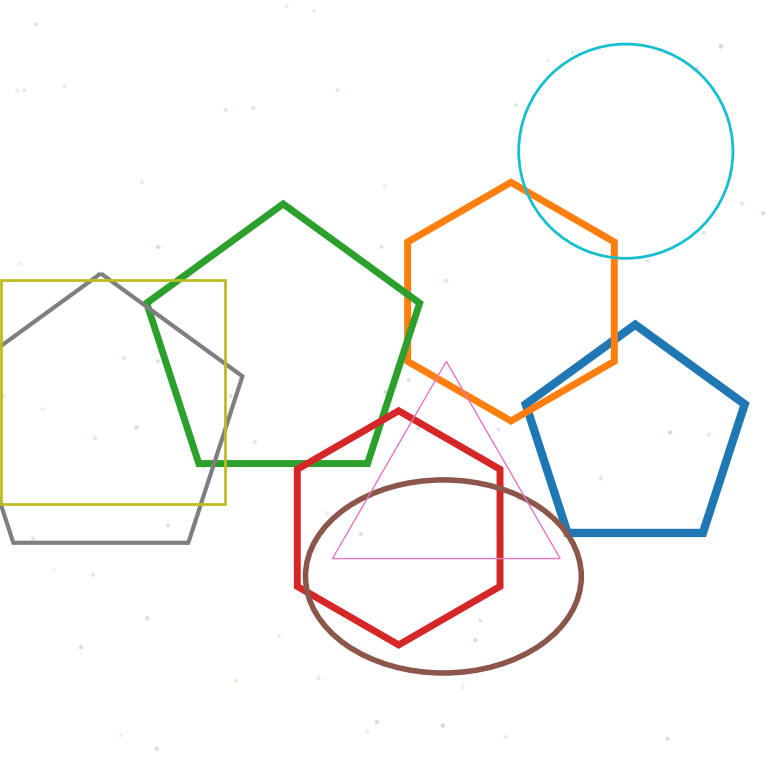[{"shape": "pentagon", "thickness": 3, "radius": 0.75, "center": [0.825, 0.429]}, {"shape": "hexagon", "thickness": 2.5, "radius": 0.77, "center": [0.664, 0.608]}, {"shape": "pentagon", "thickness": 2.5, "radius": 0.93, "center": [0.368, 0.549]}, {"shape": "hexagon", "thickness": 2.5, "radius": 0.76, "center": [0.518, 0.314]}, {"shape": "oval", "thickness": 2, "radius": 0.9, "center": [0.576, 0.251]}, {"shape": "triangle", "thickness": 0.5, "radius": 0.85, "center": [0.58, 0.36]}, {"shape": "pentagon", "thickness": 1.5, "radius": 0.97, "center": [0.131, 0.452]}, {"shape": "square", "thickness": 1, "radius": 0.73, "center": [0.147, 0.491]}, {"shape": "circle", "thickness": 1, "radius": 0.7, "center": [0.813, 0.804]}]